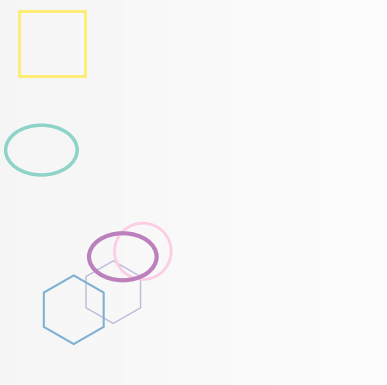[{"shape": "oval", "thickness": 2.5, "radius": 0.46, "center": [0.107, 0.61]}, {"shape": "hexagon", "thickness": 1, "radius": 0.41, "center": [0.292, 0.241]}, {"shape": "hexagon", "thickness": 1.5, "radius": 0.45, "center": [0.19, 0.196]}, {"shape": "circle", "thickness": 2, "radius": 0.37, "center": [0.369, 0.347]}, {"shape": "oval", "thickness": 3, "radius": 0.44, "center": [0.317, 0.333]}, {"shape": "square", "thickness": 2, "radius": 0.42, "center": [0.135, 0.887]}]